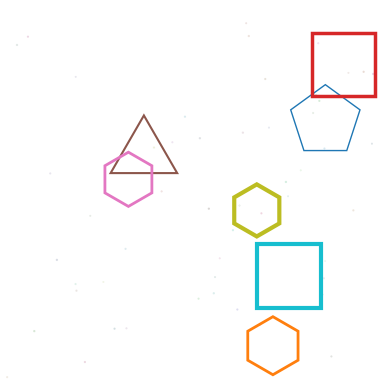[{"shape": "pentagon", "thickness": 1, "radius": 0.47, "center": [0.845, 0.685]}, {"shape": "hexagon", "thickness": 2, "radius": 0.38, "center": [0.709, 0.102]}, {"shape": "square", "thickness": 2.5, "radius": 0.41, "center": [0.893, 0.832]}, {"shape": "triangle", "thickness": 1.5, "radius": 0.5, "center": [0.374, 0.6]}, {"shape": "hexagon", "thickness": 2, "radius": 0.35, "center": [0.334, 0.534]}, {"shape": "hexagon", "thickness": 3, "radius": 0.34, "center": [0.667, 0.453]}, {"shape": "square", "thickness": 3, "radius": 0.41, "center": [0.75, 0.282]}]